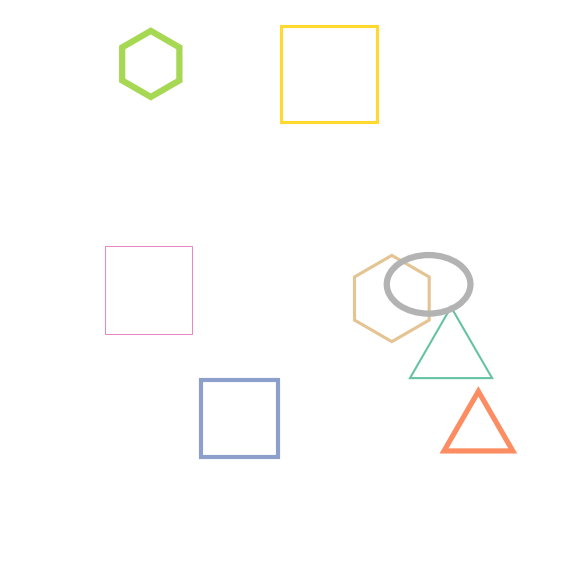[{"shape": "triangle", "thickness": 1, "radius": 0.41, "center": [0.781, 0.385]}, {"shape": "triangle", "thickness": 2.5, "radius": 0.34, "center": [0.828, 0.253]}, {"shape": "square", "thickness": 2, "radius": 0.34, "center": [0.414, 0.274]}, {"shape": "square", "thickness": 0.5, "radius": 0.38, "center": [0.257, 0.497]}, {"shape": "hexagon", "thickness": 3, "radius": 0.29, "center": [0.261, 0.888]}, {"shape": "square", "thickness": 1.5, "radius": 0.41, "center": [0.57, 0.871]}, {"shape": "hexagon", "thickness": 1.5, "radius": 0.37, "center": [0.679, 0.482]}, {"shape": "oval", "thickness": 3, "radius": 0.36, "center": [0.742, 0.507]}]